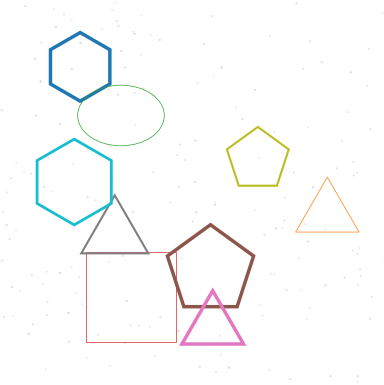[{"shape": "hexagon", "thickness": 2.5, "radius": 0.45, "center": [0.208, 0.826]}, {"shape": "triangle", "thickness": 0.5, "radius": 0.48, "center": [0.85, 0.445]}, {"shape": "oval", "thickness": 0.5, "radius": 0.56, "center": [0.314, 0.7]}, {"shape": "square", "thickness": 0.5, "radius": 0.58, "center": [0.34, 0.229]}, {"shape": "pentagon", "thickness": 2.5, "radius": 0.59, "center": [0.547, 0.299]}, {"shape": "triangle", "thickness": 2.5, "radius": 0.46, "center": [0.552, 0.153]}, {"shape": "triangle", "thickness": 1.5, "radius": 0.5, "center": [0.298, 0.392]}, {"shape": "pentagon", "thickness": 1.5, "radius": 0.42, "center": [0.67, 0.586]}, {"shape": "hexagon", "thickness": 2, "radius": 0.56, "center": [0.193, 0.527]}]